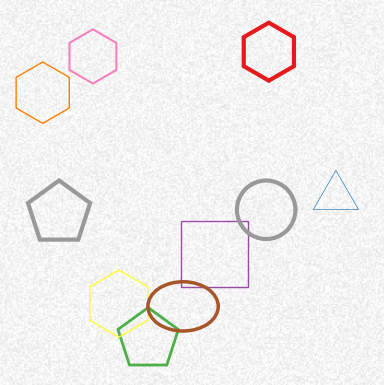[{"shape": "hexagon", "thickness": 3, "radius": 0.38, "center": [0.698, 0.866]}, {"shape": "triangle", "thickness": 0.5, "radius": 0.34, "center": [0.872, 0.489]}, {"shape": "pentagon", "thickness": 2, "radius": 0.41, "center": [0.385, 0.119]}, {"shape": "square", "thickness": 1, "radius": 0.43, "center": [0.557, 0.34]}, {"shape": "hexagon", "thickness": 1, "radius": 0.4, "center": [0.111, 0.759]}, {"shape": "hexagon", "thickness": 1, "radius": 0.44, "center": [0.309, 0.212]}, {"shape": "oval", "thickness": 2.5, "radius": 0.46, "center": [0.476, 0.204]}, {"shape": "hexagon", "thickness": 1.5, "radius": 0.35, "center": [0.241, 0.853]}, {"shape": "circle", "thickness": 3, "radius": 0.38, "center": [0.691, 0.455]}, {"shape": "pentagon", "thickness": 3, "radius": 0.42, "center": [0.153, 0.446]}]